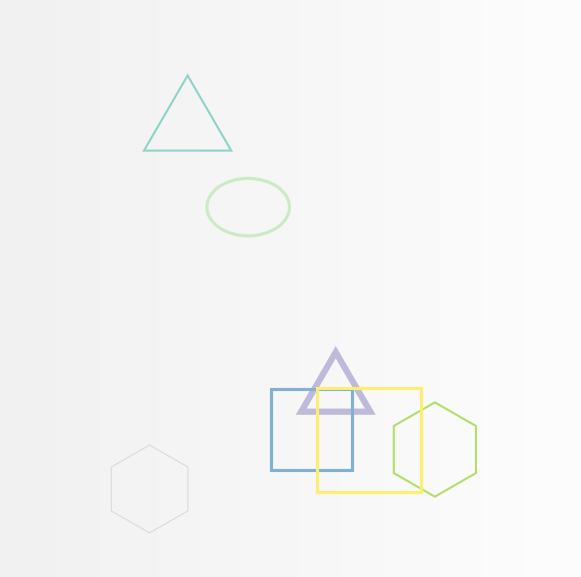[{"shape": "triangle", "thickness": 1, "radius": 0.43, "center": [0.323, 0.782]}, {"shape": "triangle", "thickness": 3, "radius": 0.34, "center": [0.578, 0.321]}, {"shape": "square", "thickness": 1.5, "radius": 0.35, "center": [0.536, 0.255]}, {"shape": "hexagon", "thickness": 1, "radius": 0.41, "center": [0.748, 0.221]}, {"shape": "hexagon", "thickness": 0.5, "radius": 0.38, "center": [0.257, 0.152]}, {"shape": "oval", "thickness": 1.5, "radius": 0.36, "center": [0.427, 0.641]}, {"shape": "square", "thickness": 1.5, "radius": 0.45, "center": [0.635, 0.237]}]